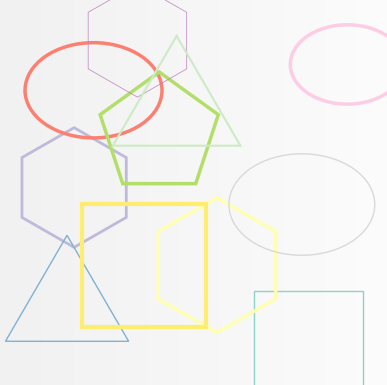[{"shape": "square", "thickness": 1, "radius": 0.7, "center": [0.796, 0.104]}, {"shape": "hexagon", "thickness": 2.5, "radius": 0.88, "center": [0.56, 0.311]}, {"shape": "hexagon", "thickness": 2, "radius": 0.78, "center": [0.191, 0.513]}, {"shape": "oval", "thickness": 2.5, "radius": 0.88, "center": [0.241, 0.765]}, {"shape": "triangle", "thickness": 1, "radius": 0.92, "center": [0.173, 0.205]}, {"shape": "pentagon", "thickness": 2.5, "radius": 0.8, "center": [0.411, 0.653]}, {"shape": "oval", "thickness": 2.5, "radius": 0.74, "center": [0.896, 0.833]}, {"shape": "oval", "thickness": 1, "radius": 0.94, "center": [0.779, 0.469]}, {"shape": "hexagon", "thickness": 0.5, "radius": 0.73, "center": [0.355, 0.895]}, {"shape": "triangle", "thickness": 1.5, "radius": 0.95, "center": [0.456, 0.717]}, {"shape": "square", "thickness": 3, "radius": 0.8, "center": [0.372, 0.31]}]